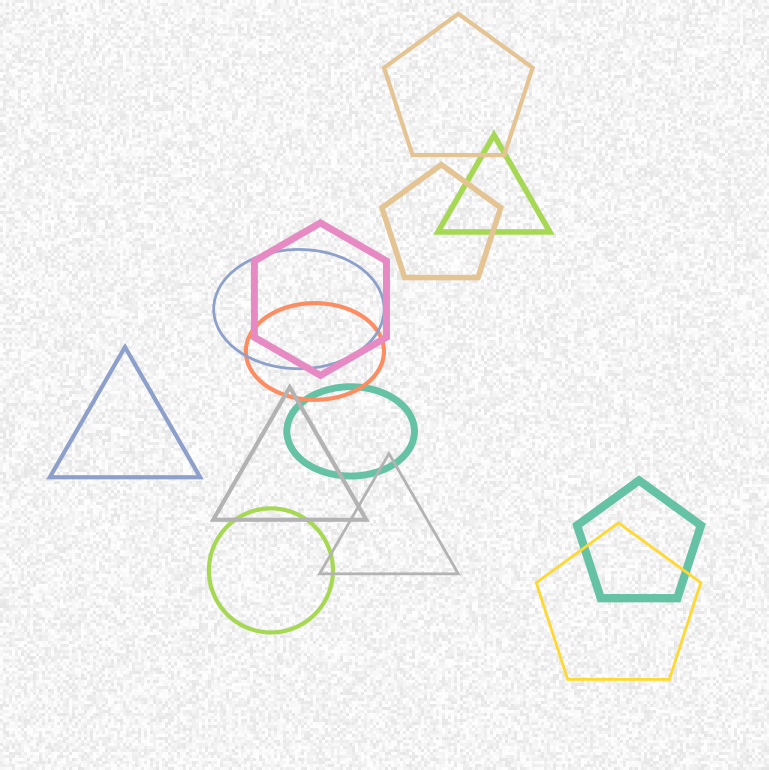[{"shape": "oval", "thickness": 2.5, "radius": 0.41, "center": [0.455, 0.44]}, {"shape": "pentagon", "thickness": 3, "radius": 0.42, "center": [0.83, 0.292]}, {"shape": "oval", "thickness": 1.5, "radius": 0.45, "center": [0.409, 0.544]}, {"shape": "oval", "thickness": 1, "radius": 0.55, "center": [0.388, 0.599]}, {"shape": "triangle", "thickness": 1.5, "radius": 0.56, "center": [0.162, 0.437]}, {"shape": "hexagon", "thickness": 2.5, "radius": 0.5, "center": [0.416, 0.612]}, {"shape": "circle", "thickness": 1.5, "radius": 0.4, "center": [0.352, 0.259]}, {"shape": "triangle", "thickness": 2, "radius": 0.42, "center": [0.641, 0.741]}, {"shape": "pentagon", "thickness": 1, "radius": 0.56, "center": [0.803, 0.209]}, {"shape": "pentagon", "thickness": 1.5, "radius": 0.51, "center": [0.595, 0.881]}, {"shape": "pentagon", "thickness": 2, "radius": 0.41, "center": [0.573, 0.705]}, {"shape": "triangle", "thickness": 1, "radius": 0.52, "center": [0.505, 0.307]}, {"shape": "triangle", "thickness": 1.5, "radius": 0.57, "center": [0.376, 0.382]}]